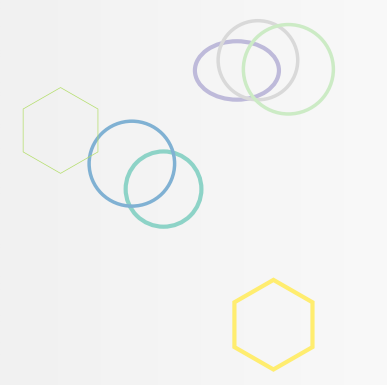[{"shape": "circle", "thickness": 3, "radius": 0.49, "center": [0.422, 0.509]}, {"shape": "oval", "thickness": 3, "radius": 0.54, "center": [0.611, 0.817]}, {"shape": "circle", "thickness": 2.5, "radius": 0.55, "center": [0.34, 0.575]}, {"shape": "hexagon", "thickness": 0.5, "radius": 0.56, "center": [0.156, 0.661]}, {"shape": "circle", "thickness": 2.5, "radius": 0.51, "center": [0.666, 0.844]}, {"shape": "circle", "thickness": 2.5, "radius": 0.58, "center": [0.744, 0.82]}, {"shape": "hexagon", "thickness": 3, "radius": 0.58, "center": [0.706, 0.157]}]